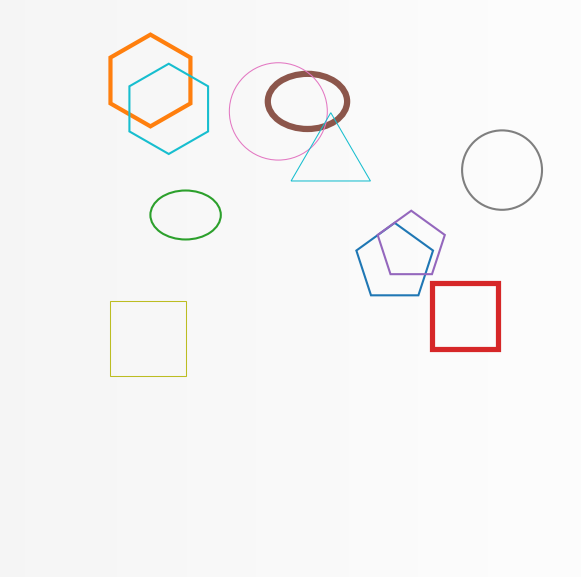[{"shape": "pentagon", "thickness": 1, "radius": 0.35, "center": [0.679, 0.544]}, {"shape": "hexagon", "thickness": 2, "radius": 0.4, "center": [0.259, 0.86]}, {"shape": "oval", "thickness": 1, "radius": 0.3, "center": [0.319, 0.627]}, {"shape": "square", "thickness": 2.5, "radius": 0.29, "center": [0.8, 0.452]}, {"shape": "pentagon", "thickness": 1, "radius": 0.3, "center": [0.708, 0.574]}, {"shape": "oval", "thickness": 3, "radius": 0.34, "center": [0.529, 0.824]}, {"shape": "circle", "thickness": 0.5, "radius": 0.42, "center": [0.479, 0.806]}, {"shape": "circle", "thickness": 1, "radius": 0.34, "center": [0.864, 0.705]}, {"shape": "square", "thickness": 0.5, "radius": 0.33, "center": [0.255, 0.413]}, {"shape": "hexagon", "thickness": 1, "radius": 0.39, "center": [0.29, 0.811]}, {"shape": "triangle", "thickness": 0.5, "radius": 0.39, "center": [0.569, 0.725]}]